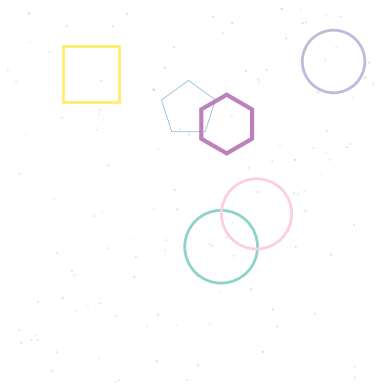[{"shape": "circle", "thickness": 2, "radius": 0.47, "center": [0.574, 0.359]}, {"shape": "circle", "thickness": 2, "radius": 0.41, "center": [0.866, 0.84]}, {"shape": "pentagon", "thickness": 0.5, "radius": 0.37, "center": [0.489, 0.717]}, {"shape": "circle", "thickness": 2, "radius": 0.46, "center": [0.666, 0.444]}, {"shape": "hexagon", "thickness": 3, "radius": 0.38, "center": [0.589, 0.678]}, {"shape": "square", "thickness": 2, "radius": 0.37, "center": [0.236, 0.807]}]